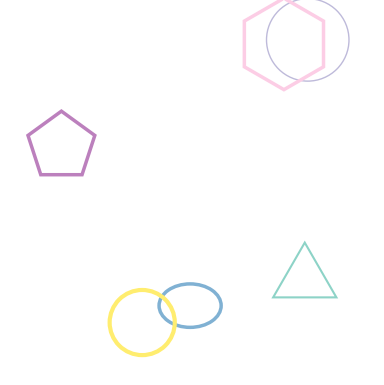[{"shape": "triangle", "thickness": 1.5, "radius": 0.47, "center": [0.792, 0.275]}, {"shape": "circle", "thickness": 1, "radius": 0.54, "center": [0.799, 0.896]}, {"shape": "oval", "thickness": 2.5, "radius": 0.4, "center": [0.494, 0.206]}, {"shape": "hexagon", "thickness": 2.5, "radius": 0.59, "center": [0.737, 0.886]}, {"shape": "pentagon", "thickness": 2.5, "radius": 0.46, "center": [0.159, 0.62]}, {"shape": "circle", "thickness": 3, "radius": 0.42, "center": [0.369, 0.162]}]